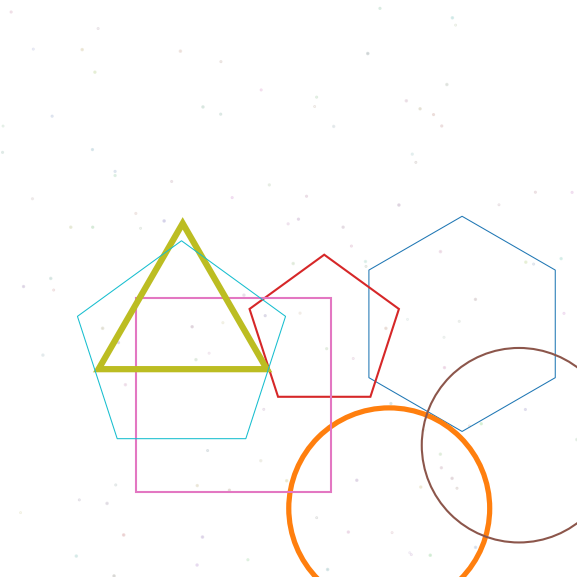[{"shape": "hexagon", "thickness": 0.5, "radius": 0.93, "center": [0.8, 0.438]}, {"shape": "circle", "thickness": 2.5, "radius": 0.87, "center": [0.674, 0.119]}, {"shape": "pentagon", "thickness": 1, "radius": 0.68, "center": [0.561, 0.422]}, {"shape": "circle", "thickness": 1, "radius": 0.84, "center": [0.899, 0.228]}, {"shape": "square", "thickness": 1, "radius": 0.84, "center": [0.405, 0.315]}, {"shape": "triangle", "thickness": 3, "radius": 0.84, "center": [0.316, 0.444]}, {"shape": "pentagon", "thickness": 0.5, "radius": 0.95, "center": [0.314, 0.393]}]